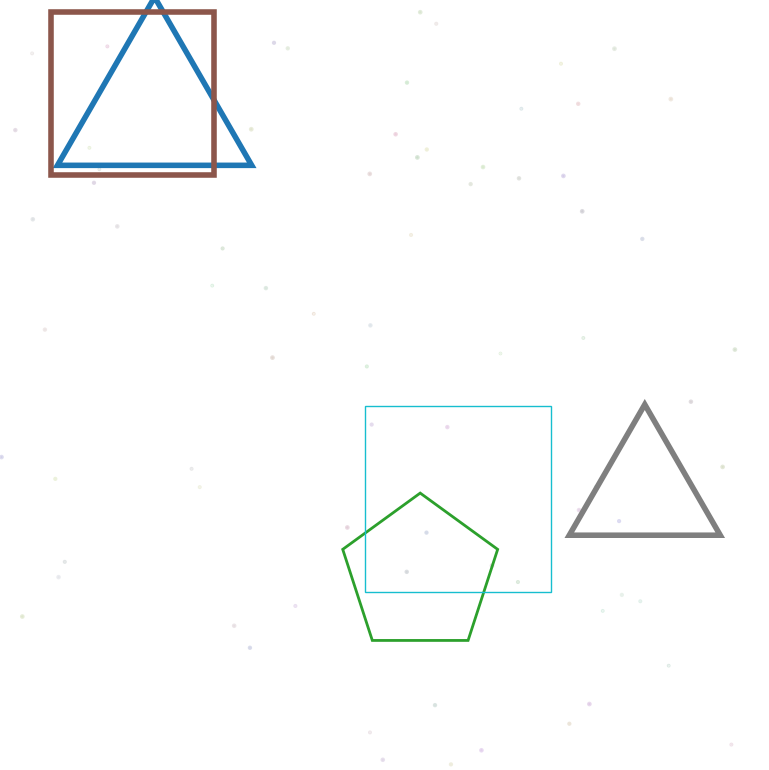[{"shape": "triangle", "thickness": 2, "radius": 0.73, "center": [0.201, 0.858]}, {"shape": "pentagon", "thickness": 1, "radius": 0.53, "center": [0.546, 0.254]}, {"shape": "square", "thickness": 2, "radius": 0.53, "center": [0.172, 0.878]}, {"shape": "triangle", "thickness": 2, "radius": 0.57, "center": [0.837, 0.361]}, {"shape": "square", "thickness": 0.5, "radius": 0.6, "center": [0.595, 0.351]}]